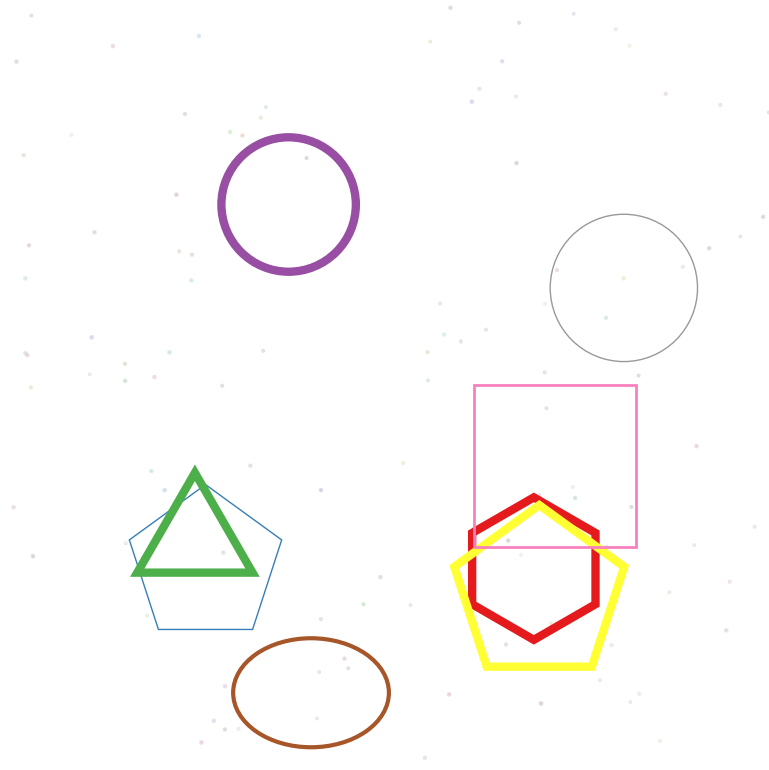[{"shape": "hexagon", "thickness": 3, "radius": 0.46, "center": [0.693, 0.262]}, {"shape": "pentagon", "thickness": 0.5, "radius": 0.52, "center": [0.267, 0.267]}, {"shape": "triangle", "thickness": 3, "radius": 0.43, "center": [0.253, 0.3]}, {"shape": "circle", "thickness": 3, "radius": 0.44, "center": [0.375, 0.734]}, {"shape": "pentagon", "thickness": 3, "radius": 0.58, "center": [0.7, 0.228]}, {"shape": "oval", "thickness": 1.5, "radius": 0.51, "center": [0.404, 0.1]}, {"shape": "square", "thickness": 1, "radius": 0.53, "center": [0.72, 0.395]}, {"shape": "circle", "thickness": 0.5, "radius": 0.48, "center": [0.81, 0.626]}]